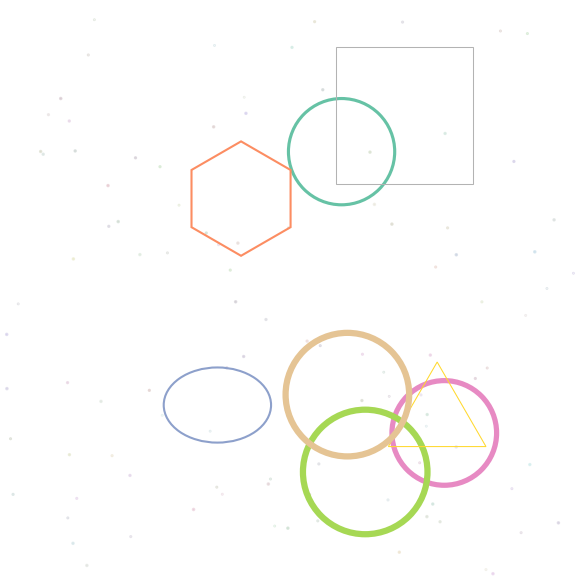[{"shape": "circle", "thickness": 1.5, "radius": 0.46, "center": [0.591, 0.737]}, {"shape": "hexagon", "thickness": 1, "radius": 0.5, "center": [0.417, 0.655]}, {"shape": "oval", "thickness": 1, "radius": 0.46, "center": [0.376, 0.298]}, {"shape": "circle", "thickness": 2.5, "radius": 0.45, "center": [0.769, 0.249]}, {"shape": "circle", "thickness": 3, "radius": 0.54, "center": [0.632, 0.182]}, {"shape": "triangle", "thickness": 0.5, "radius": 0.49, "center": [0.757, 0.275]}, {"shape": "circle", "thickness": 3, "radius": 0.53, "center": [0.602, 0.316]}, {"shape": "square", "thickness": 0.5, "radius": 0.59, "center": [0.7, 0.799]}]